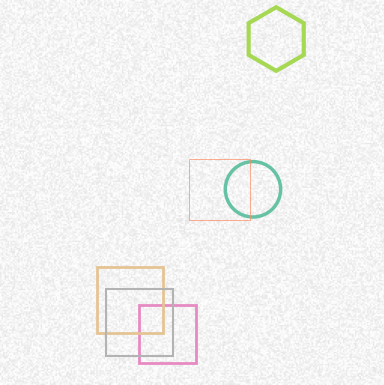[{"shape": "circle", "thickness": 2.5, "radius": 0.36, "center": [0.657, 0.508]}, {"shape": "square", "thickness": 0.5, "radius": 0.39, "center": [0.57, 0.508]}, {"shape": "square", "thickness": 2, "radius": 0.37, "center": [0.436, 0.132]}, {"shape": "hexagon", "thickness": 3, "radius": 0.41, "center": [0.717, 0.899]}, {"shape": "square", "thickness": 2, "radius": 0.43, "center": [0.338, 0.222]}, {"shape": "square", "thickness": 1.5, "radius": 0.44, "center": [0.363, 0.163]}]